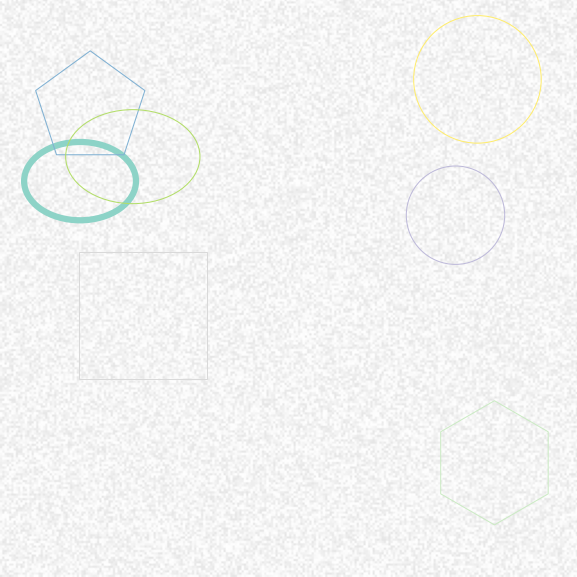[{"shape": "oval", "thickness": 3, "radius": 0.48, "center": [0.139, 0.685]}, {"shape": "circle", "thickness": 0.5, "radius": 0.43, "center": [0.789, 0.626]}, {"shape": "pentagon", "thickness": 0.5, "radius": 0.5, "center": [0.156, 0.812]}, {"shape": "oval", "thickness": 0.5, "radius": 0.58, "center": [0.23, 0.728]}, {"shape": "square", "thickness": 0.5, "radius": 0.55, "center": [0.248, 0.453]}, {"shape": "hexagon", "thickness": 0.5, "radius": 0.54, "center": [0.856, 0.198]}, {"shape": "circle", "thickness": 0.5, "radius": 0.55, "center": [0.827, 0.862]}]